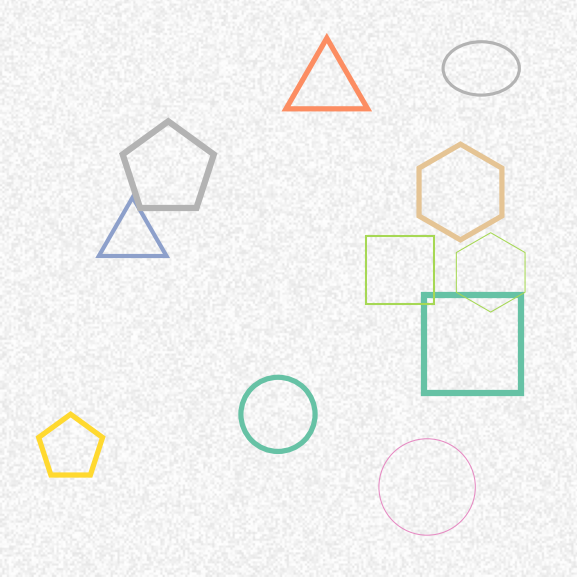[{"shape": "circle", "thickness": 2.5, "radius": 0.32, "center": [0.481, 0.282]}, {"shape": "square", "thickness": 3, "radius": 0.42, "center": [0.818, 0.404]}, {"shape": "triangle", "thickness": 2.5, "radius": 0.41, "center": [0.566, 0.852]}, {"shape": "triangle", "thickness": 2, "radius": 0.34, "center": [0.23, 0.59]}, {"shape": "circle", "thickness": 0.5, "radius": 0.42, "center": [0.74, 0.156]}, {"shape": "hexagon", "thickness": 0.5, "radius": 0.34, "center": [0.85, 0.527]}, {"shape": "square", "thickness": 1, "radius": 0.29, "center": [0.692, 0.532]}, {"shape": "pentagon", "thickness": 2.5, "radius": 0.29, "center": [0.122, 0.224]}, {"shape": "hexagon", "thickness": 2.5, "radius": 0.41, "center": [0.797, 0.667]}, {"shape": "pentagon", "thickness": 3, "radius": 0.41, "center": [0.291, 0.706]}, {"shape": "oval", "thickness": 1.5, "radius": 0.33, "center": [0.833, 0.881]}]